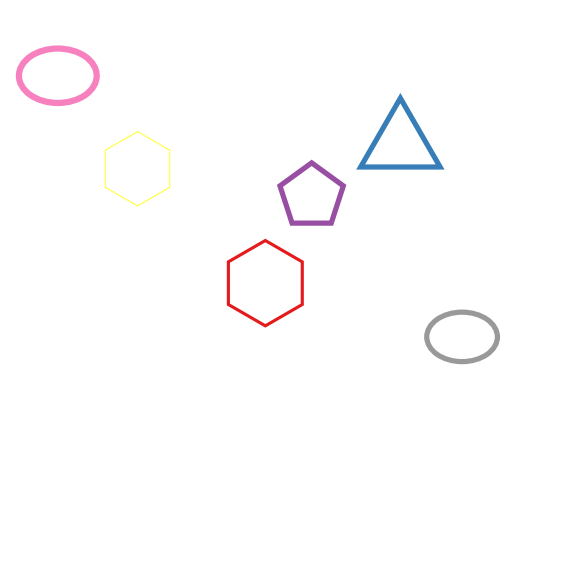[{"shape": "hexagon", "thickness": 1.5, "radius": 0.37, "center": [0.459, 0.509]}, {"shape": "triangle", "thickness": 2.5, "radius": 0.4, "center": [0.693, 0.75]}, {"shape": "pentagon", "thickness": 2.5, "radius": 0.29, "center": [0.54, 0.659]}, {"shape": "hexagon", "thickness": 0.5, "radius": 0.32, "center": [0.238, 0.707]}, {"shape": "oval", "thickness": 3, "radius": 0.34, "center": [0.1, 0.868]}, {"shape": "oval", "thickness": 2.5, "radius": 0.31, "center": [0.8, 0.416]}]